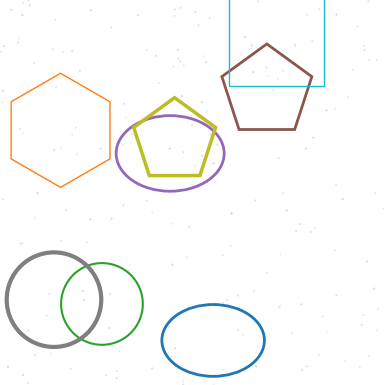[{"shape": "oval", "thickness": 2, "radius": 0.67, "center": [0.554, 0.116]}, {"shape": "hexagon", "thickness": 1, "radius": 0.74, "center": [0.157, 0.662]}, {"shape": "circle", "thickness": 1.5, "radius": 0.53, "center": [0.265, 0.211]}, {"shape": "oval", "thickness": 2, "radius": 0.7, "center": [0.442, 0.601]}, {"shape": "pentagon", "thickness": 2, "radius": 0.61, "center": [0.693, 0.763]}, {"shape": "circle", "thickness": 3, "radius": 0.61, "center": [0.14, 0.222]}, {"shape": "pentagon", "thickness": 2.5, "radius": 0.56, "center": [0.454, 0.634]}, {"shape": "square", "thickness": 1, "radius": 0.61, "center": [0.718, 0.9]}]